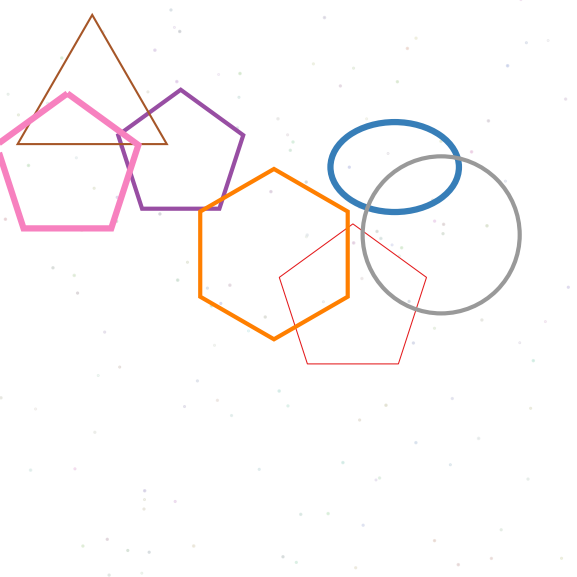[{"shape": "pentagon", "thickness": 0.5, "radius": 0.67, "center": [0.611, 0.477]}, {"shape": "oval", "thickness": 3, "radius": 0.56, "center": [0.683, 0.71]}, {"shape": "pentagon", "thickness": 2, "radius": 0.57, "center": [0.313, 0.73]}, {"shape": "hexagon", "thickness": 2, "radius": 0.74, "center": [0.474, 0.559]}, {"shape": "triangle", "thickness": 1, "radius": 0.75, "center": [0.16, 0.824]}, {"shape": "pentagon", "thickness": 3, "radius": 0.65, "center": [0.117, 0.708]}, {"shape": "circle", "thickness": 2, "radius": 0.68, "center": [0.764, 0.592]}]